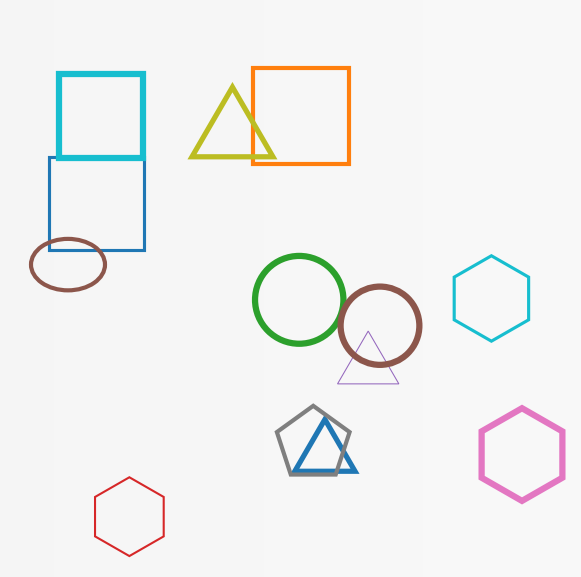[{"shape": "square", "thickness": 1.5, "radius": 0.41, "center": [0.166, 0.647]}, {"shape": "triangle", "thickness": 2.5, "radius": 0.3, "center": [0.559, 0.213]}, {"shape": "square", "thickness": 2, "radius": 0.41, "center": [0.518, 0.798]}, {"shape": "circle", "thickness": 3, "radius": 0.38, "center": [0.515, 0.48]}, {"shape": "hexagon", "thickness": 1, "radius": 0.34, "center": [0.223, 0.104]}, {"shape": "triangle", "thickness": 0.5, "radius": 0.3, "center": [0.633, 0.365]}, {"shape": "oval", "thickness": 2, "radius": 0.32, "center": [0.117, 0.541]}, {"shape": "circle", "thickness": 3, "radius": 0.34, "center": [0.654, 0.435]}, {"shape": "hexagon", "thickness": 3, "radius": 0.4, "center": [0.898, 0.212]}, {"shape": "pentagon", "thickness": 2, "radius": 0.33, "center": [0.539, 0.231]}, {"shape": "triangle", "thickness": 2.5, "radius": 0.4, "center": [0.4, 0.768]}, {"shape": "hexagon", "thickness": 1.5, "radius": 0.37, "center": [0.845, 0.482]}, {"shape": "square", "thickness": 3, "radius": 0.36, "center": [0.173, 0.799]}]